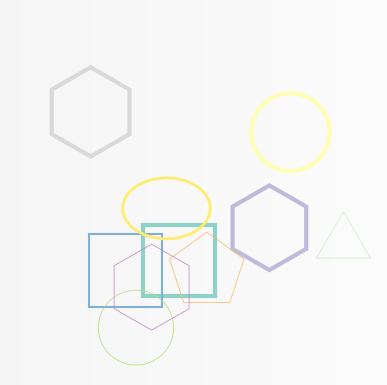[{"shape": "square", "thickness": 3, "radius": 0.46, "center": [0.461, 0.324]}, {"shape": "circle", "thickness": 3, "radius": 0.5, "center": [0.749, 0.657]}, {"shape": "hexagon", "thickness": 3, "radius": 0.55, "center": [0.695, 0.408]}, {"shape": "square", "thickness": 1.5, "radius": 0.47, "center": [0.325, 0.298]}, {"shape": "pentagon", "thickness": 0.5, "radius": 0.51, "center": [0.533, 0.296]}, {"shape": "circle", "thickness": 0.5, "radius": 0.49, "center": [0.351, 0.149]}, {"shape": "hexagon", "thickness": 3, "radius": 0.58, "center": [0.234, 0.709]}, {"shape": "hexagon", "thickness": 0.5, "radius": 0.56, "center": [0.391, 0.254]}, {"shape": "triangle", "thickness": 0.5, "radius": 0.4, "center": [0.886, 0.37]}, {"shape": "oval", "thickness": 2, "radius": 0.57, "center": [0.43, 0.459]}]